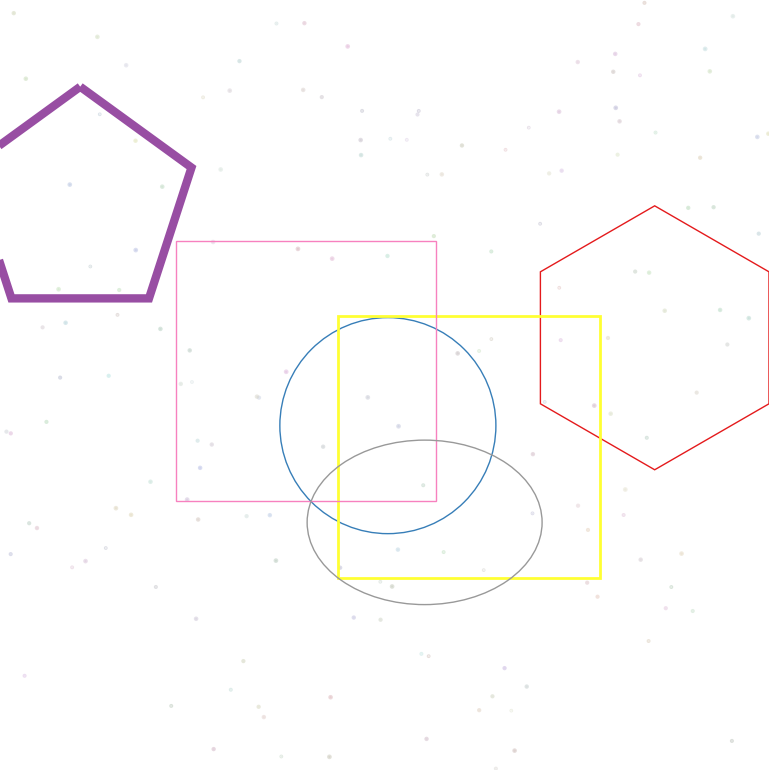[{"shape": "hexagon", "thickness": 0.5, "radius": 0.86, "center": [0.85, 0.561]}, {"shape": "circle", "thickness": 0.5, "radius": 0.7, "center": [0.504, 0.447]}, {"shape": "pentagon", "thickness": 3, "radius": 0.76, "center": [0.104, 0.735]}, {"shape": "square", "thickness": 1, "radius": 0.85, "center": [0.609, 0.42]}, {"shape": "square", "thickness": 0.5, "radius": 0.84, "center": [0.397, 0.518]}, {"shape": "oval", "thickness": 0.5, "radius": 0.76, "center": [0.551, 0.322]}]